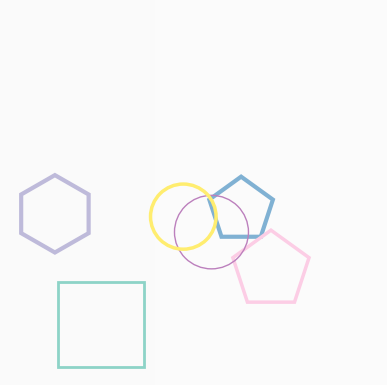[{"shape": "square", "thickness": 2, "radius": 0.56, "center": [0.26, 0.157]}, {"shape": "hexagon", "thickness": 3, "radius": 0.5, "center": [0.142, 0.445]}, {"shape": "pentagon", "thickness": 3, "radius": 0.43, "center": [0.622, 0.455]}, {"shape": "pentagon", "thickness": 2.5, "radius": 0.52, "center": [0.699, 0.299]}, {"shape": "circle", "thickness": 1, "radius": 0.48, "center": [0.546, 0.397]}, {"shape": "circle", "thickness": 2.5, "radius": 0.42, "center": [0.473, 0.437]}]